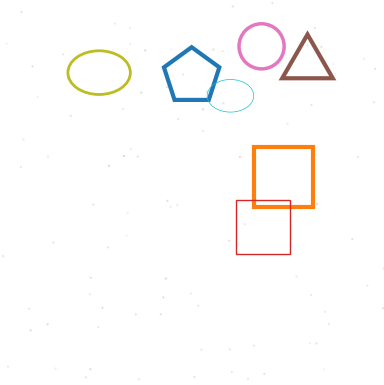[{"shape": "pentagon", "thickness": 3, "radius": 0.38, "center": [0.498, 0.802]}, {"shape": "square", "thickness": 3, "radius": 0.38, "center": [0.737, 0.54]}, {"shape": "square", "thickness": 1, "radius": 0.35, "center": [0.684, 0.409]}, {"shape": "triangle", "thickness": 3, "radius": 0.38, "center": [0.799, 0.835]}, {"shape": "circle", "thickness": 2.5, "radius": 0.29, "center": [0.679, 0.88]}, {"shape": "oval", "thickness": 2, "radius": 0.41, "center": [0.257, 0.811]}, {"shape": "oval", "thickness": 0.5, "radius": 0.3, "center": [0.599, 0.751]}]